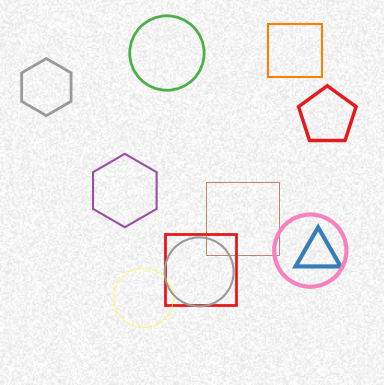[{"shape": "pentagon", "thickness": 2.5, "radius": 0.39, "center": [0.85, 0.699]}, {"shape": "square", "thickness": 2, "radius": 0.46, "center": [0.52, 0.3]}, {"shape": "triangle", "thickness": 3, "radius": 0.34, "center": [0.826, 0.342]}, {"shape": "circle", "thickness": 2, "radius": 0.48, "center": [0.434, 0.862]}, {"shape": "hexagon", "thickness": 1.5, "radius": 0.48, "center": [0.324, 0.505]}, {"shape": "square", "thickness": 1.5, "radius": 0.35, "center": [0.767, 0.869]}, {"shape": "circle", "thickness": 0.5, "radius": 0.39, "center": [0.373, 0.226]}, {"shape": "square", "thickness": 0.5, "radius": 0.48, "center": [0.629, 0.433]}, {"shape": "circle", "thickness": 3, "radius": 0.47, "center": [0.806, 0.349]}, {"shape": "circle", "thickness": 1.5, "radius": 0.45, "center": [0.517, 0.294]}, {"shape": "hexagon", "thickness": 2, "radius": 0.37, "center": [0.12, 0.774]}]